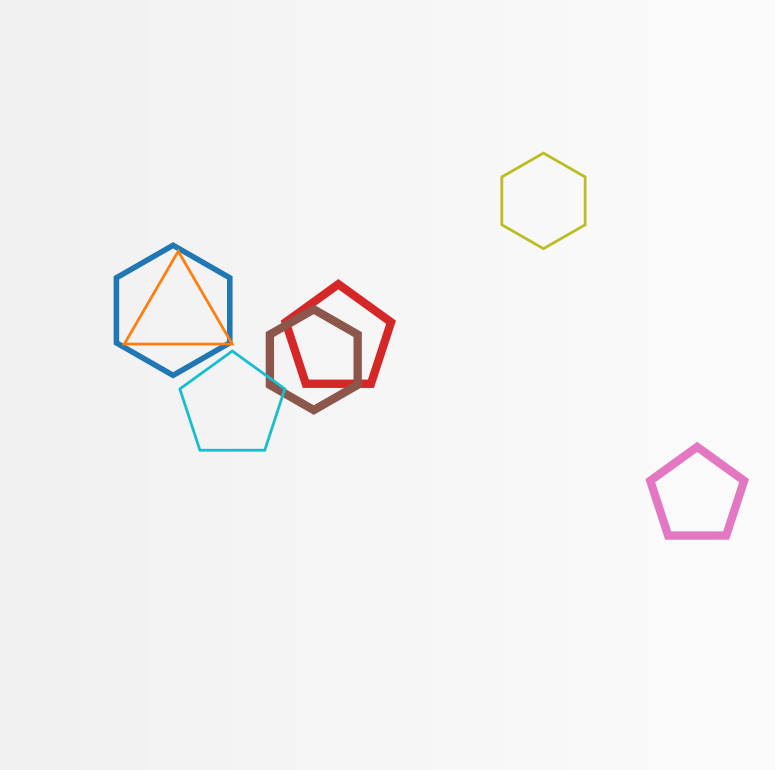[{"shape": "hexagon", "thickness": 2, "radius": 0.42, "center": [0.223, 0.597]}, {"shape": "triangle", "thickness": 1, "radius": 0.4, "center": [0.23, 0.593]}, {"shape": "pentagon", "thickness": 3, "radius": 0.36, "center": [0.437, 0.559]}, {"shape": "hexagon", "thickness": 3, "radius": 0.33, "center": [0.405, 0.533]}, {"shape": "pentagon", "thickness": 3, "radius": 0.32, "center": [0.9, 0.356]}, {"shape": "hexagon", "thickness": 1, "radius": 0.31, "center": [0.701, 0.739]}, {"shape": "pentagon", "thickness": 1, "radius": 0.36, "center": [0.3, 0.473]}]